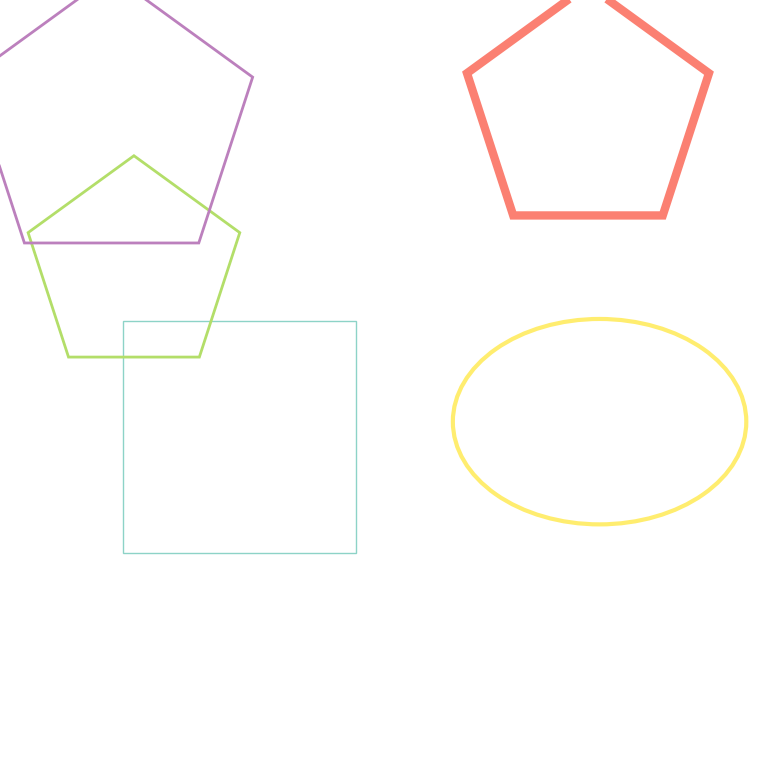[{"shape": "square", "thickness": 0.5, "radius": 0.75, "center": [0.311, 0.433]}, {"shape": "pentagon", "thickness": 3, "radius": 0.83, "center": [0.764, 0.854]}, {"shape": "pentagon", "thickness": 1, "radius": 0.72, "center": [0.174, 0.653]}, {"shape": "pentagon", "thickness": 1, "radius": 0.96, "center": [0.145, 0.84]}, {"shape": "oval", "thickness": 1.5, "radius": 0.95, "center": [0.779, 0.452]}]